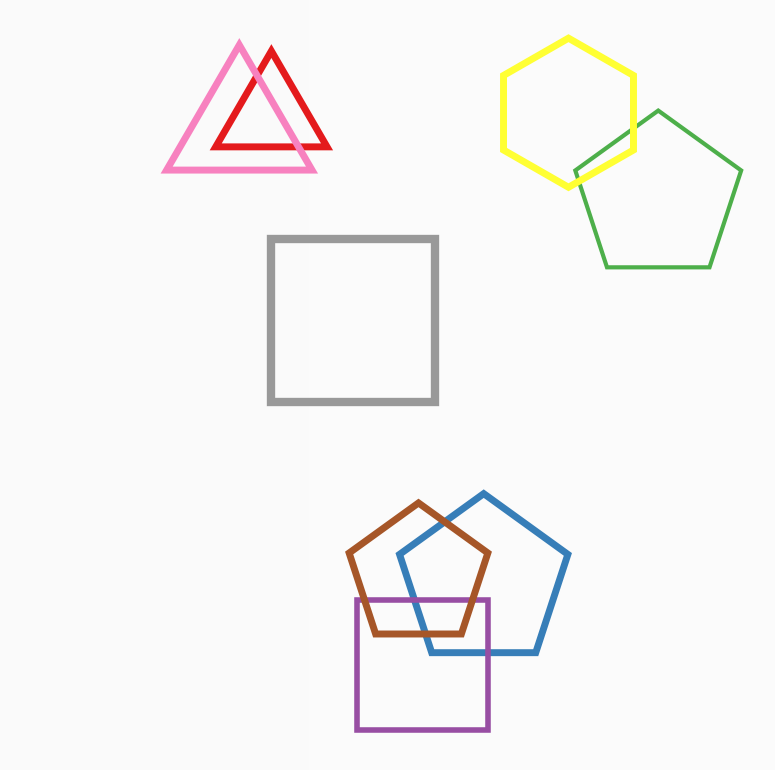[{"shape": "triangle", "thickness": 2.5, "radius": 0.41, "center": [0.35, 0.851]}, {"shape": "pentagon", "thickness": 2.5, "radius": 0.57, "center": [0.624, 0.245]}, {"shape": "pentagon", "thickness": 1.5, "radius": 0.56, "center": [0.849, 0.744]}, {"shape": "square", "thickness": 2, "radius": 0.42, "center": [0.545, 0.136]}, {"shape": "hexagon", "thickness": 2.5, "radius": 0.48, "center": [0.734, 0.854]}, {"shape": "pentagon", "thickness": 2.5, "radius": 0.47, "center": [0.54, 0.253]}, {"shape": "triangle", "thickness": 2.5, "radius": 0.54, "center": [0.309, 0.833]}, {"shape": "square", "thickness": 3, "radius": 0.53, "center": [0.455, 0.584]}]